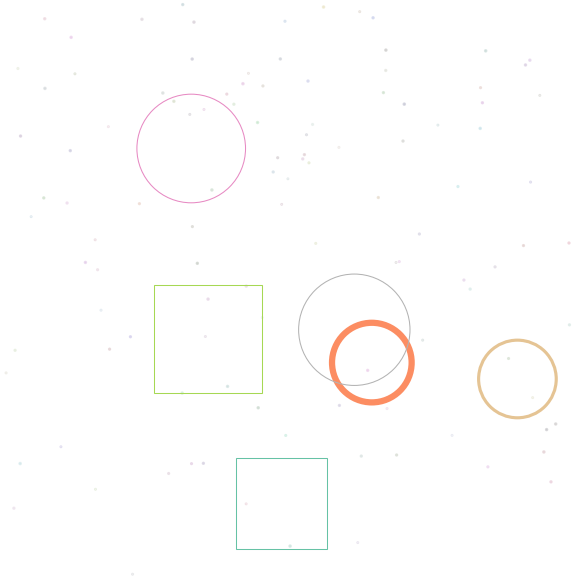[{"shape": "square", "thickness": 0.5, "radius": 0.39, "center": [0.488, 0.127]}, {"shape": "circle", "thickness": 3, "radius": 0.34, "center": [0.644, 0.371]}, {"shape": "circle", "thickness": 0.5, "radius": 0.47, "center": [0.331, 0.742]}, {"shape": "square", "thickness": 0.5, "radius": 0.47, "center": [0.36, 0.412]}, {"shape": "circle", "thickness": 1.5, "radius": 0.34, "center": [0.896, 0.343]}, {"shape": "circle", "thickness": 0.5, "radius": 0.48, "center": [0.614, 0.428]}]